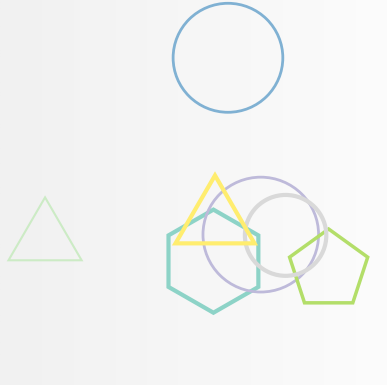[{"shape": "hexagon", "thickness": 3, "radius": 0.67, "center": [0.551, 0.322]}, {"shape": "circle", "thickness": 2, "radius": 0.75, "center": [0.673, 0.391]}, {"shape": "circle", "thickness": 2, "radius": 0.71, "center": [0.588, 0.85]}, {"shape": "pentagon", "thickness": 2.5, "radius": 0.53, "center": [0.848, 0.299]}, {"shape": "circle", "thickness": 3, "radius": 0.53, "center": [0.737, 0.389]}, {"shape": "triangle", "thickness": 1.5, "radius": 0.54, "center": [0.116, 0.378]}, {"shape": "triangle", "thickness": 3, "radius": 0.59, "center": [0.555, 0.427]}]